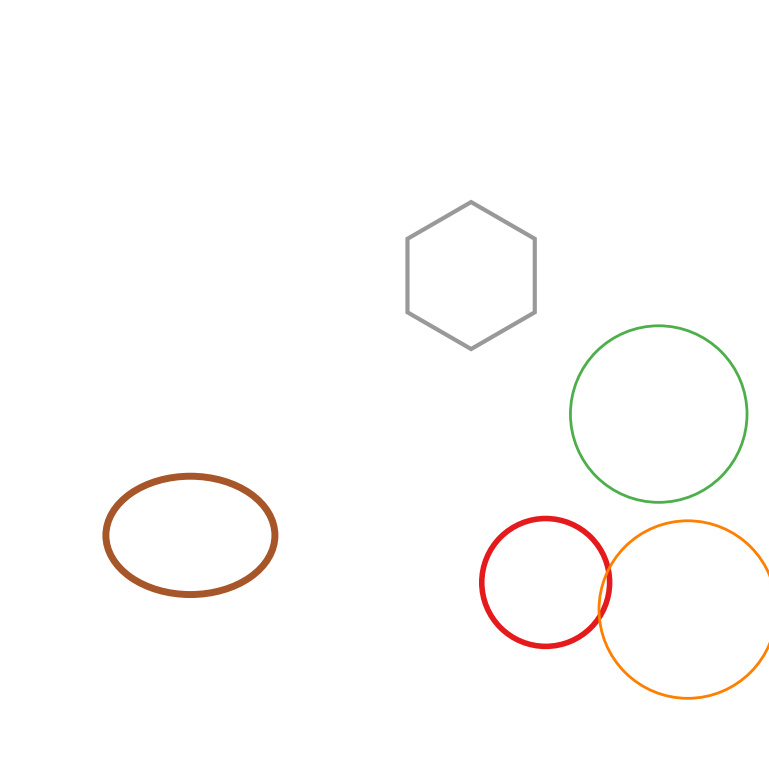[{"shape": "circle", "thickness": 2, "radius": 0.42, "center": [0.709, 0.244]}, {"shape": "circle", "thickness": 1, "radius": 0.57, "center": [0.855, 0.462]}, {"shape": "circle", "thickness": 1, "radius": 0.58, "center": [0.893, 0.208]}, {"shape": "oval", "thickness": 2.5, "radius": 0.55, "center": [0.247, 0.305]}, {"shape": "hexagon", "thickness": 1.5, "radius": 0.48, "center": [0.612, 0.642]}]